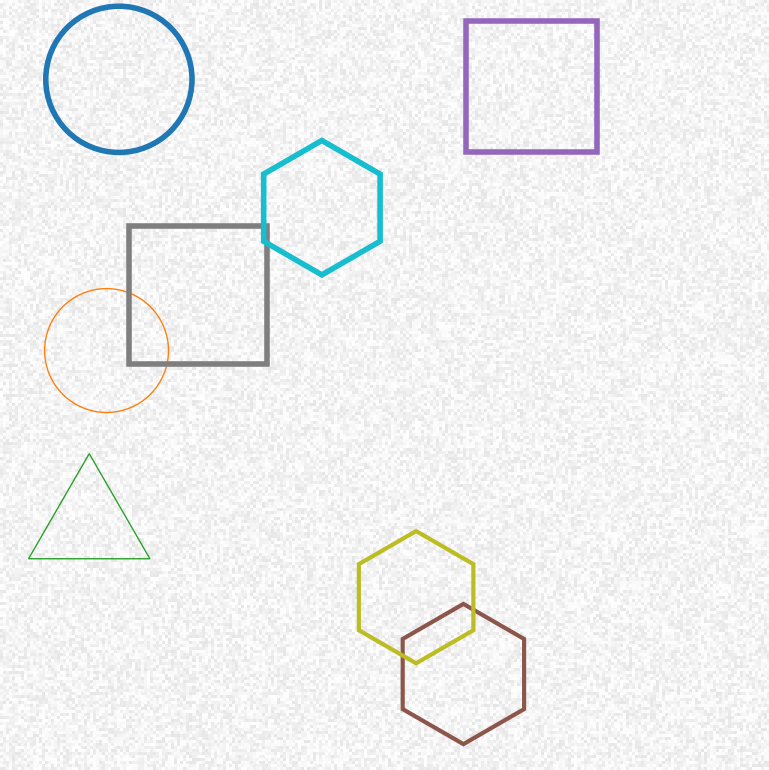[{"shape": "circle", "thickness": 2, "radius": 0.47, "center": [0.154, 0.897]}, {"shape": "circle", "thickness": 0.5, "radius": 0.4, "center": [0.138, 0.545]}, {"shape": "triangle", "thickness": 0.5, "radius": 0.45, "center": [0.116, 0.32]}, {"shape": "square", "thickness": 2, "radius": 0.43, "center": [0.69, 0.888]}, {"shape": "hexagon", "thickness": 1.5, "radius": 0.46, "center": [0.602, 0.125]}, {"shape": "square", "thickness": 2, "radius": 0.45, "center": [0.257, 0.617]}, {"shape": "hexagon", "thickness": 1.5, "radius": 0.43, "center": [0.54, 0.224]}, {"shape": "hexagon", "thickness": 2, "radius": 0.44, "center": [0.418, 0.73]}]